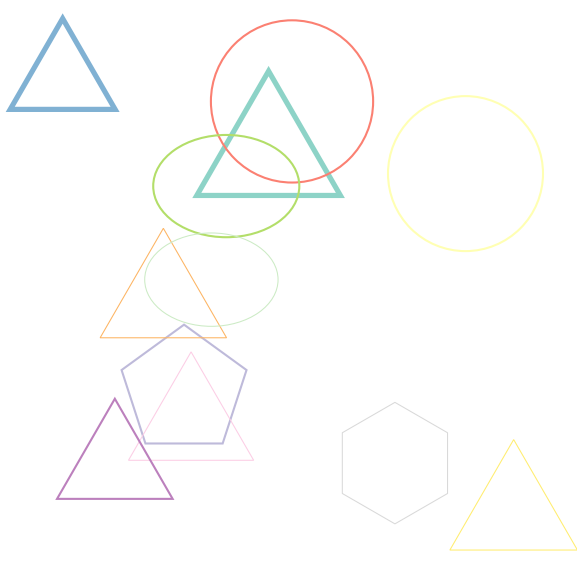[{"shape": "triangle", "thickness": 2.5, "radius": 0.72, "center": [0.465, 0.732]}, {"shape": "circle", "thickness": 1, "radius": 0.67, "center": [0.806, 0.699]}, {"shape": "pentagon", "thickness": 1, "radius": 0.57, "center": [0.319, 0.323]}, {"shape": "circle", "thickness": 1, "radius": 0.7, "center": [0.506, 0.824]}, {"shape": "triangle", "thickness": 2.5, "radius": 0.52, "center": [0.109, 0.862]}, {"shape": "triangle", "thickness": 0.5, "radius": 0.63, "center": [0.283, 0.477]}, {"shape": "oval", "thickness": 1, "radius": 0.63, "center": [0.392, 0.677]}, {"shape": "triangle", "thickness": 0.5, "radius": 0.63, "center": [0.331, 0.265]}, {"shape": "hexagon", "thickness": 0.5, "radius": 0.53, "center": [0.684, 0.197]}, {"shape": "triangle", "thickness": 1, "radius": 0.58, "center": [0.199, 0.193]}, {"shape": "oval", "thickness": 0.5, "radius": 0.58, "center": [0.366, 0.515]}, {"shape": "triangle", "thickness": 0.5, "radius": 0.64, "center": [0.889, 0.11]}]